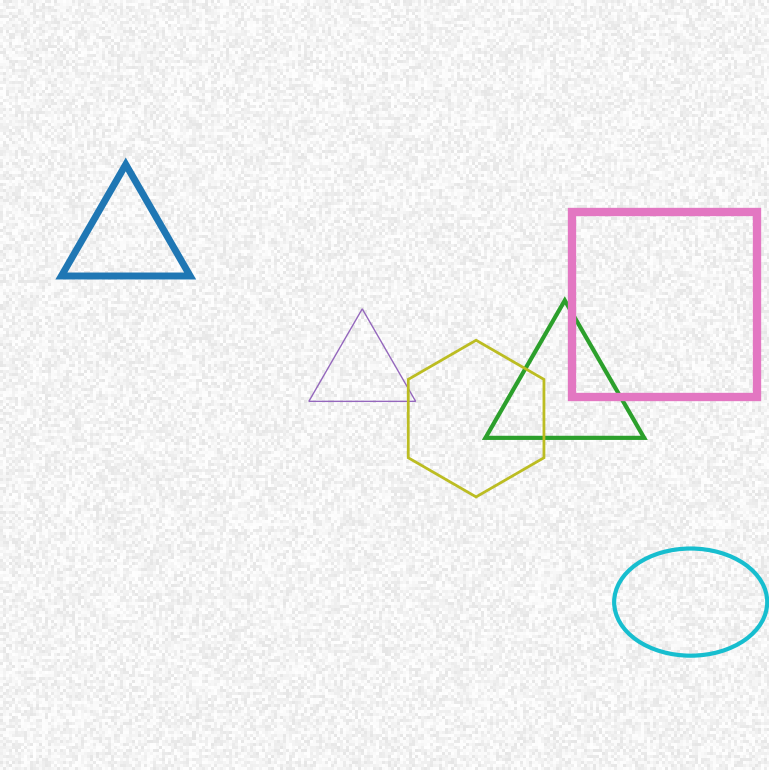[{"shape": "triangle", "thickness": 2.5, "radius": 0.48, "center": [0.163, 0.69]}, {"shape": "triangle", "thickness": 1.5, "radius": 0.6, "center": [0.734, 0.491]}, {"shape": "triangle", "thickness": 0.5, "radius": 0.4, "center": [0.47, 0.519]}, {"shape": "square", "thickness": 3, "radius": 0.6, "center": [0.863, 0.605]}, {"shape": "hexagon", "thickness": 1, "radius": 0.51, "center": [0.618, 0.456]}, {"shape": "oval", "thickness": 1.5, "radius": 0.5, "center": [0.897, 0.218]}]